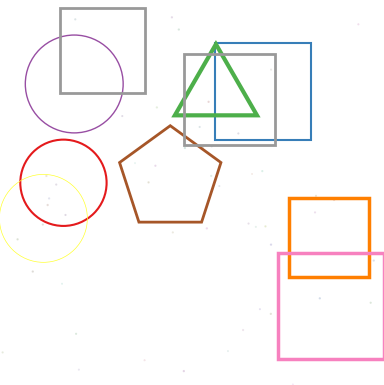[{"shape": "circle", "thickness": 1.5, "radius": 0.56, "center": [0.165, 0.525]}, {"shape": "square", "thickness": 1.5, "radius": 0.63, "center": [0.683, 0.763]}, {"shape": "triangle", "thickness": 3, "radius": 0.62, "center": [0.561, 0.762]}, {"shape": "circle", "thickness": 1, "radius": 0.64, "center": [0.193, 0.782]}, {"shape": "square", "thickness": 2.5, "radius": 0.52, "center": [0.855, 0.383]}, {"shape": "circle", "thickness": 0.5, "radius": 0.57, "center": [0.113, 0.433]}, {"shape": "pentagon", "thickness": 2, "radius": 0.69, "center": [0.442, 0.535]}, {"shape": "square", "thickness": 2.5, "radius": 0.68, "center": [0.86, 0.206]}, {"shape": "square", "thickness": 2, "radius": 0.55, "center": [0.267, 0.868]}, {"shape": "square", "thickness": 2, "radius": 0.59, "center": [0.596, 0.742]}]